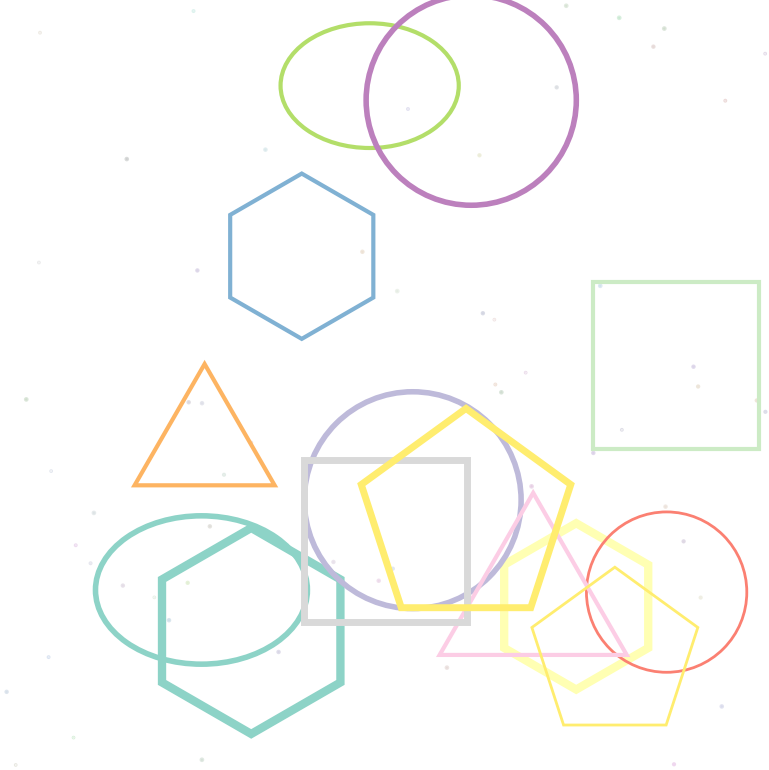[{"shape": "hexagon", "thickness": 3, "radius": 0.67, "center": [0.326, 0.181]}, {"shape": "oval", "thickness": 2, "radius": 0.69, "center": [0.262, 0.234]}, {"shape": "hexagon", "thickness": 3, "radius": 0.54, "center": [0.748, 0.213]}, {"shape": "circle", "thickness": 2, "radius": 0.7, "center": [0.536, 0.35]}, {"shape": "circle", "thickness": 1, "radius": 0.52, "center": [0.866, 0.231]}, {"shape": "hexagon", "thickness": 1.5, "radius": 0.54, "center": [0.392, 0.667]}, {"shape": "triangle", "thickness": 1.5, "radius": 0.53, "center": [0.266, 0.422]}, {"shape": "oval", "thickness": 1.5, "radius": 0.58, "center": [0.48, 0.889]}, {"shape": "triangle", "thickness": 1.5, "radius": 0.7, "center": [0.692, 0.22]}, {"shape": "square", "thickness": 2.5, "radius": 0.53, "center": [0.501, 0.297]}, {"shape": "circle", "thickness": 2, "radius": 0.68, "center": [0.612, 0.87]}, {"shape": "square", "thickness": 1.5, "radius": 0.54, "center": [0.878, 0.526]}, {"shape": "pentagon", "thickness": 1, "radius": 0.57, "center": [0.799, 0.15]}, {"shape": "pentagon", "thickness": 2.5, "radius": 0.72, "center": [0.605, 0.327]}]